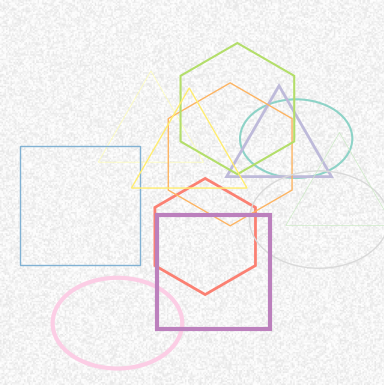[{"shape": "oval", "thickness": 1.5, "radius": 0.73, "center": [0.769, 0.64]}, {"shape": "triangle", "thickness": 0.5, "radius": 0.79, "center": [0.392, 0.658]}, {"shape": "triangle", "thickness": 2, "radius": 0.79, "center": [0.725, 0.62]}, {"shape": "hexagon", "thickness": 2, "radius": 0.75, "center": [0.533, 0.386]}, {"shape": "square", "thickness": 1, "radius": 0.77, "center": [0.208, 0.467]}, {"shape": "hexagon", "thickness": 1, "radius": 0.93, "center": [0.598, 0.599]}, {"shape": "hexagon", "thickness": 1.5, "radius": 0.85, "center": [0.617, 0.718]}, {"shape": "oval", "thickness": 3, "radius": 0.84, "center": [0.305, 0.161]}, {"shape": "oval", "thickness": 1, "radius": 0.9, "center": [0.828, 0.43]}, {"shape": "square", "thickness": 3, "radius": 0.74, "center": [0.555, 0.293]}, {"shape": "triangle", "thickness": 0.5, "radius": 0.8, "center": [0.882, 0.495]}, {"shape": "triangle", "thickness": 1, "radius": 0.87, "center": [0.492, 0.598]}]